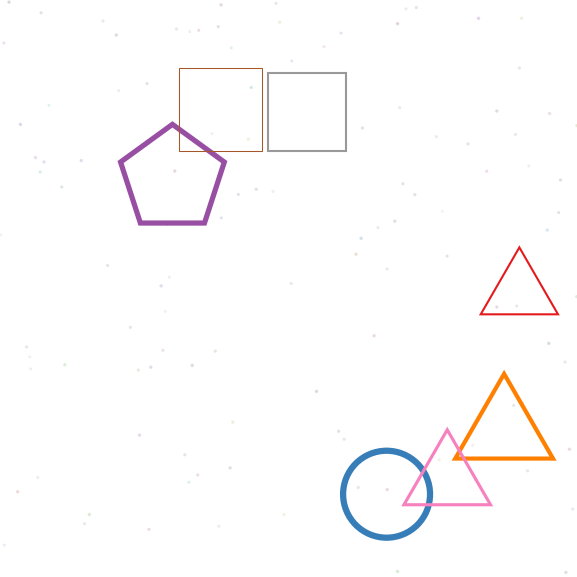[{"shape": "triangle", "thickness": 1, "radius": 0.39, "center": [0.899, 0.493]}, {"shape": "circle", "thickness": 3, "radius": 0.38, "center": [0.669, 0.143]}, {"shape": "pentagon", "thickness": 2.5, "radius": 0.47, "center": [0.299, 0.689]}, {"shape": "triangle", "thickness": 2, "radius": 0.49, "center": [0.873, 0.254]}, {"shape": "square", "thickness": 0.5, "radius": 0.36, "center": [0.382, 0.81]}, {"shape": "triangle", "thickness": 1.5, "radius": 0.43, "center": [0.774, 0.168]}, {"shape": "square", "thickness": 1, "radius": 0.34, "center": [0.531, 0.806]}]